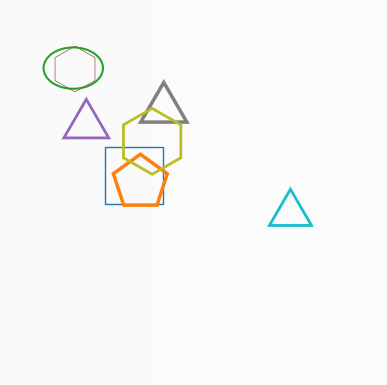[{"shape": "square", "thickness": 1, "radius": 0.37, "center": [0.345, 0.544]}, {"shape": "pentagon", "thickness": 2.5, "radius": 0.37, "center": [0.362, 0.526]}, {"shape": "oval", "thickness": 1.5, "radius": 0.38, "center": [0.189, 0.823]}, {"shape": "triangle", "thickness": 2, "radius": 0.33, "center": [0.223, 0.675]}, {"shape": "hexagon", "thickness": 0.5, "radius": 0.3, "center": [0.194, 0.821]}, {"shape": "triangle", "thickness": 2.5, "radius": 0.34, "center": [0.423, 0.717]}, {"shape": "hexagon", "thickness": 2, "radius": 0.43, "center": [0.393, 0.633]}, {"shape": "triangle", "thickness": 2, "radius": 0.31, "center": [0.75, 0.446]}]